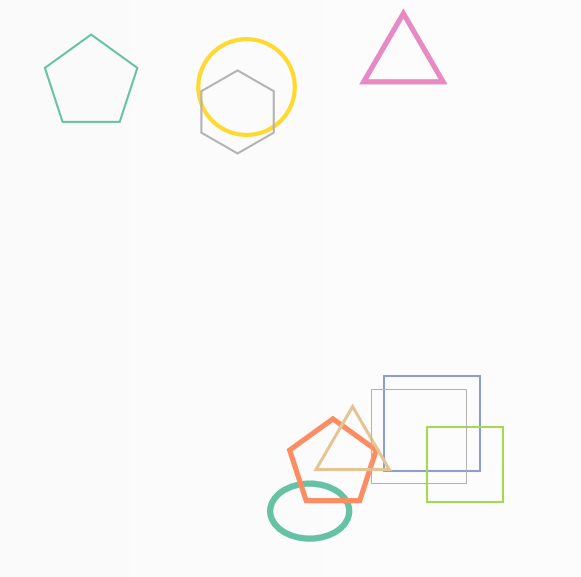[{"shape": "oval", "thickness": 3, "radius": 0.34, "center": [0.533, 0.114]}, {"shape": "pentagon", "thickness": 1, "radius": 0.42, "center": [0.157, 0.856]}, {"shape": "pentagon", "thickness": 2.5, "radius": 0.39, "center": [0.573, 0.196]}, {"shape": "square", "thickness": 1, "radius": 0.41, "center": [0.744, 0.266]}, {"shape": "triangle", "thickness": 2.5, "radius": 0.39, "center": [0.694, 0.897]}, {"shape": "square", "thickness": 1, "radius": 0.33, "center": [0.799, 0.195]}, {"shape": "circle", "thickness": 2, "radius": 0.41, "center": [0.424, 0.848]}, {"shape": "triangle", "thickness": 1.5, "radius": 0.36, "center": [0.607, 0.222]}, {"shape": "square", "thickness": 0.5, "radius": 0.41, "center": [0.72, 0.244]}, {"shape": "hexagon", "thickness": 1, "radius": 0.36, "center": [0.409, 0.805]}]